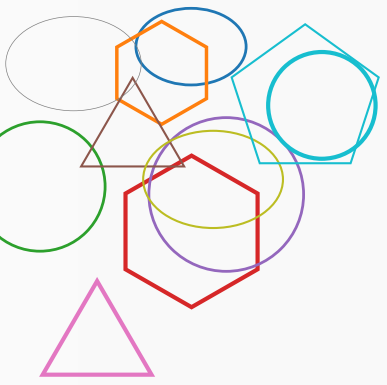[{"shape": "oval", "thickness": 2, "radius": 0.71, "center": [0.493, 0.879]}, {"shape": "hexagon", "thickness": 2.5, "radius": 0.67, "center": [0.417, 0.811]}, {"shape": "circle", "thickness": 2, "radius": 0.84, "center": [0.103, 0.516]}, {"shape": "hexagon", "thickness": 3, "radius": 0.98, "center": [0.494, 0.399]}, {"shape": "circle", "thickness": 2, "radius": 1.0, "center": [0.584, 0.495]}, {"shape": "triangle", "thickness": 1.5, "radius": 0.77, "center": [0.342, 0.644]}, {"shape": "triangle", "thickness": 3, "radius": 0.81, "center": [0.251, 0.108]}, {"shape": "oval", "thickness": 0.5, "radius": 0.87, "center": [0.19, 0.835]}, {"shape": "oval", "thickness": 1.5, "radius": 0.9, "center": [0.55, 0.534]}, {"shape": "pentagon", "thickness": 1.5, "radius": 1.0, "center": [0.788, 0.737]}, {"shape": "circle", "thickness": 3, "radius": 0.69, "center": [0.831, 0.726]}]